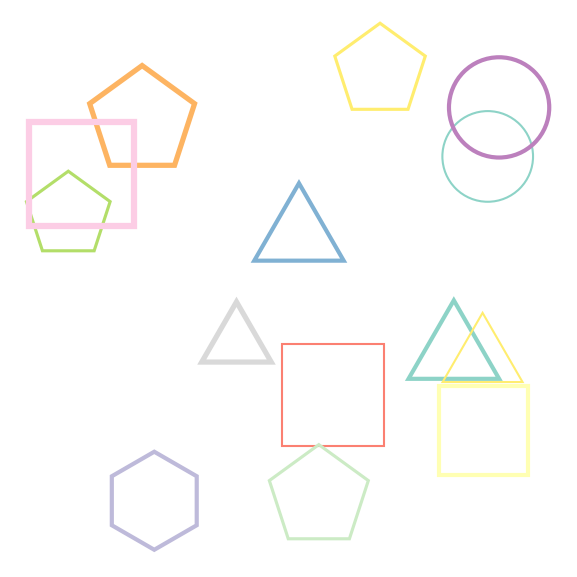[{"shape": "circle", "thickness": 1, "radius": 0.39, "center": [0.845, 0.728]}, {"shape": "triangle", "thickness": 2, "radius": 0.45, "center": [0.786, 0.388]}, {"shape": "square", "thickness": 2, "radius": 0.39, "center": [0.837, 0.254]}, {"shape": "hexagon", "thickness": 2, "radius": 0.42, "center": [0.267, 0.132]}, {"shape": "square", "thickness": 1, "radius": 0.44, "center": [0.577, 0.316]}, {"shape": "triangle", "thickness": 2, "radius": 0.45, "center": [0.518, 0.592]}, {"shape": "pentagon", "thickness": 2.5, "radius": 0.48, "center": [0.246, 0.79]}, {"shape": "pentagon", "thickness": 1.5, "radius": 0.38, "center": [0.118, 0.626]}, {"shape": "square", "thickness": 3, "radius": 0.45, "center": [0.141, 0.698]}, {"shape": "triangle", "thickness": 2.5, "radius": 0.35, "center": [0.41, 0.407]}, {"shape": "circle", "thickness": 2, "radius": 0.43, "center": [0.864, 0.813]}, {"shape": "pentagon", "thickness": 1.5, "radius": 0.45, "center": [0.552, 0.139]}, {"shape": "triangle", "thickness": 1, "radius": 0.4, "center": [0.836, 0.378]}, {"shape": "pentagon", "thickness": 1.5, "radius": 0.41, "center": [0.658, 0.877]}]